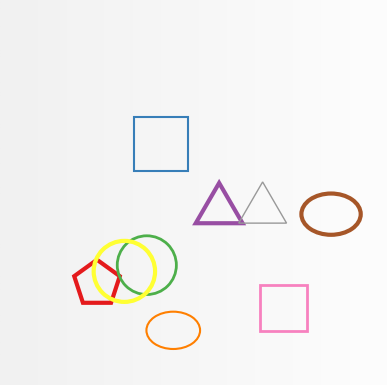[{"shape": "pentagon", "thickness": 3, "radius": 0.31, "center": [0.25, 0.264]}, {"shape": "square", "thickness": 1.5, "radius": 0.35, "center": [0.416, 0.626]}, {"shape": "circle", "thickness": 2, "radius": 0.38, "center": [0.379, 0.311]}, {"shape": "triangle", "thickness": 3, "radius": 0.35, "center": [0.566, 0.455]}, {"shape": "oval", "thickness": 1.5, "radius": 0.35, "center": [0.447, 0.142]}, {"shape": "circle", "thickness": 3, "radius": 0.4, "center": [0.321, 0.295]}, {"shape": "oval", "thickness": 3, "radius": 0.38, "center": [0.854, 0.444]}, {"shape": "square", "thickness": 2, "radius": 0.3, "center": [0.731, 0.2]}, {"shape": "triangle", "thickness": 1, "radius": 0.36, "center": [0.678, 0.456]}]